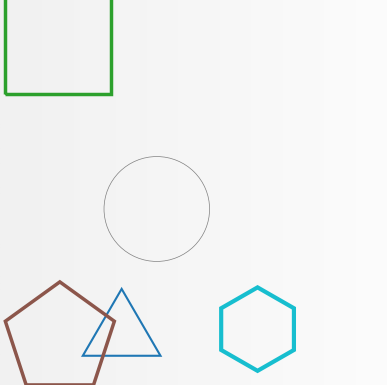[{"shape": "triangle", "thickness": 1.5, "radius": 0.58, "center": [0.314, 0.134]}, {"shape": "square", "thickness": 2.5, "radius": 0.68, "center": [0.149, 0.893]}, {"shape": "pentagon", "thickness": 2.5, "radius": 0.74, "center": [0.154, 0.12]}, {"shape": "circle", "thickness": 0.5, "radius": 0.68, "center": [0.405, 0.457]}, {"shape": "hexagon", "thickness": 3, "radius": 0.54, "center": [0.665, 0.145]}]